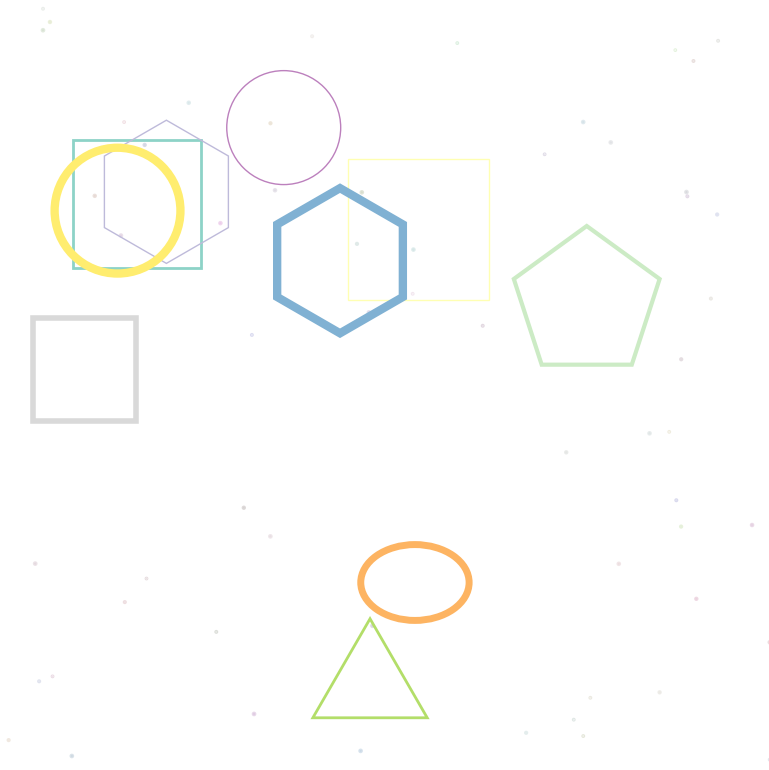[{"shape": "square", "thickness": 1, "radius": 0.42, "center": [0.178, 0.735]}, {"shape": "square", "thickness": 0.5, "radius": 0.46, "center": [0.544, 0.702]}, {"shape": "hexagon", "thickness": 0.5, "radius": 0.46, "center": [0.216, 0.751]}, {"shape": "hexagon", "thickness": 3, "radius": 0.47, "center": [0.442, 0.661]}, {"shape": "oval", "thickness": 2.5, "radius": 0.35, "center": [0.539, 0.244]}, {"shape": "triangle", "thickness": 1, "radius": 0.43, "center": [0.481, 0.111]}, {"shape": "square", "thickness": 2, "radius": 0.33, "center": [0.11, 0.52]}, {"shape": "circle", "thickness": 0.5, "radius": 0.37, "center": [0.368, 0.834]}, {"shape": "pentagon", "thickness": 1.5, "radius": 0.5, "center": [0.762, 0.607]}, {"shape": "circle", "thickness": 3, "radius": 0.41, "center": [0.153, 0.726]}]